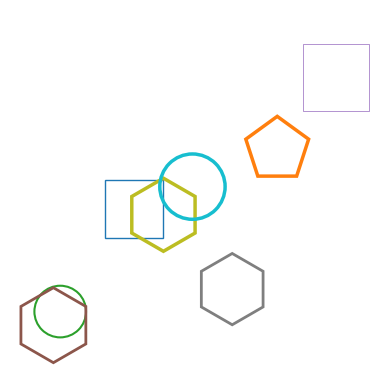[{"shape": "square", "thickness": 1, "radius": 0.38, "center": [0.348, 0.457]}, {"shape": "pentagon", "thickness": 2.5, "radius": 0.43, "center": [0.72, 0.612]}, {"shape": "circle", "thickness": 1.5, "radius": 0.34, "center": [0.156, 0.191]}, {"shape": "square", "thickness": 0.5, "radius": 0.43, "center": [0.872, 0.799]}, {"shape": "hexagon", "thickness": 2, "radius": 0.49, "center": [0.139, 0.155]}, {"shape": "hexagon", "thickness": 2, "radius": 0.46, "center": [0.603, 0.249]}, {"shape": "hexagon", "thickness": 2.5, "radius": 0.47, "center": [0.424, 0.442]}, {"shape": "circle", "thickness": 2.5, "radius": 0.42, "center": [0.5, 0.515]}]